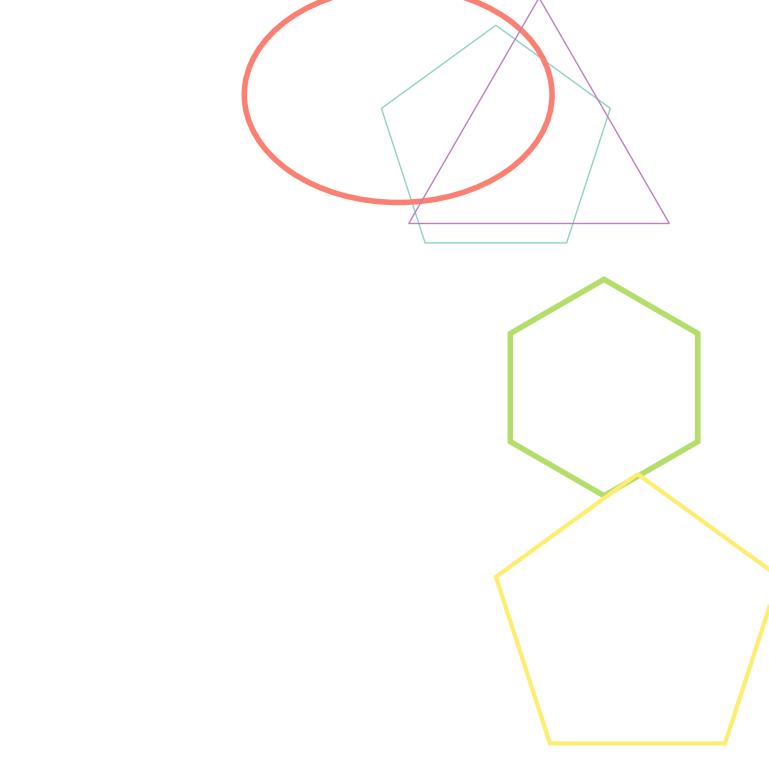[{"shape": "pentagon", "thickness": 0.5, "radius": 0.78, "center": [0.644, 0.811]}, {"shape": "oval", "thickness": 2, "radius": 1.0, "center": [0.517, 0.877]}, {"shape": "hexagon", "thickness": 2, "radius": 0.7, "center": [0.784, 0.497]}, {"shape": "triangle", "thickness": 0.5, "radius": 0.98, "center": [0.7, 0.807]}, {"shape": "pentagon", "thickness": 1.5, "radius": 0.97, "center": [0.828, 0.191]}]